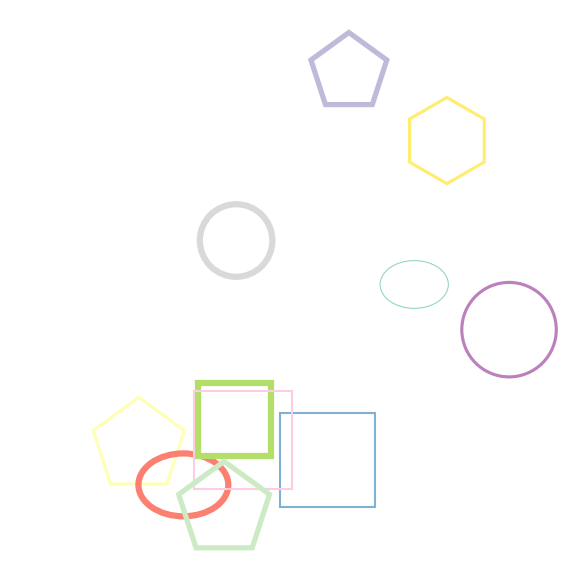[{"shape": "oval", "thickness": 0.5, "radius": 0.3, "center": [0.717, 0.507]}, {"shape": "pentagon", "thickness": 1.5, "radius": 0.41, "center": [0.24, 0.228]}, {"shape": "pentagon", "thickness": 2.5, "radius": 0.35, "center": [0.604, 0.874]}, {"shape": "oval", "thickness": 3, "radius": 0.39, "center": [0.318, 0.16]}, {"shape": "square", "thickness": 1, "radius": 0.41, "center": [0.567, 0.202]}, {"shape": "square", "thickness": 3, "radius": 0.31, "center": [0.406, 0.273]}, {"shape": "square", "thickness": 1, "radius": 0.42, "center": [0.421, 0.238]}, {"shape": "circle", "thickness": 3, "radius": 0.31, "center": [0.409, 0.583]}, {"shape": "circle", "thickness": 1.5, "radius": 0.41, "center": [0.881, 0.428]}, {"shape": "pentagon", "thickness": 2.5, "radius": 0.41, "center": [0.388, 0.117]}, {"shape": "hexagon", "thickness": 1.5, "radius": 0.37, "center": [0.774, 0.756]}]